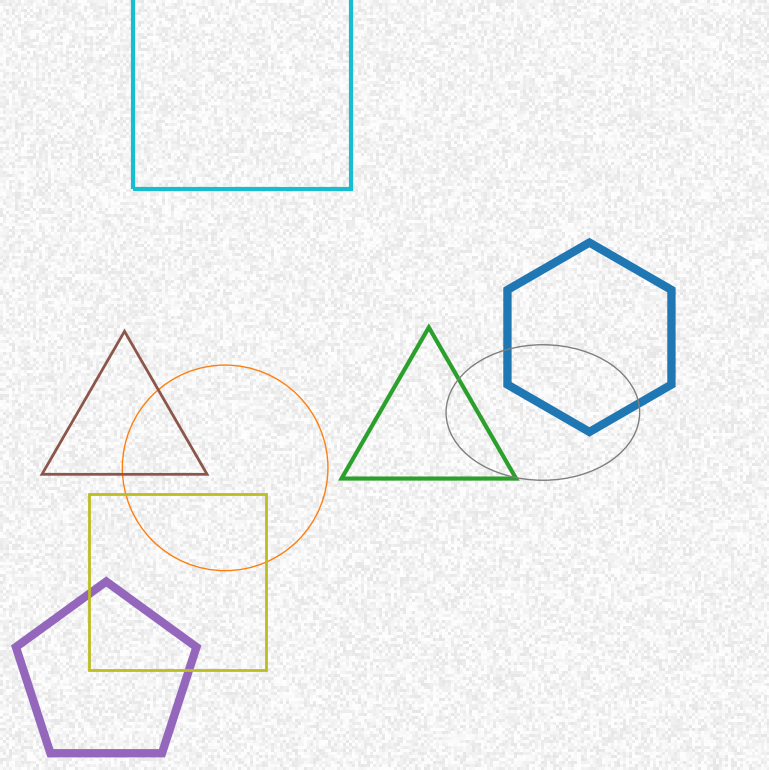[{"shape": "hexagon", "thickness": 3, "radius": 0.61, "center": [0.766, 0.562]}, {"shape": "circle", "thickness": 0.5, "radius": 0.67, "center": [0.292, 0.392]}, {"shape": "triangle", "thickness": 1.5, "radius": 0.65, "center": [0.557, 0.444]}, {"shape": "pentagon", "thickness": 3, "radius": 0.62, "center": [0.138, 0.122]}, {"shape": "triangle", "thickness": 1, "radius": 0.62, "center": [0.162, 0.446]}, {"shape": "oval", "thickness": 0.5, "radius": 0.63, "center": [0.705, 0.464]}, {"shape": "square", "thickness": 1, "radius": 0.57, "center": [0.231, 0.244]}, {"shape": "square", "thickness": 1.5, "radius": 0.71, "center": [0.314, 0.896]}]